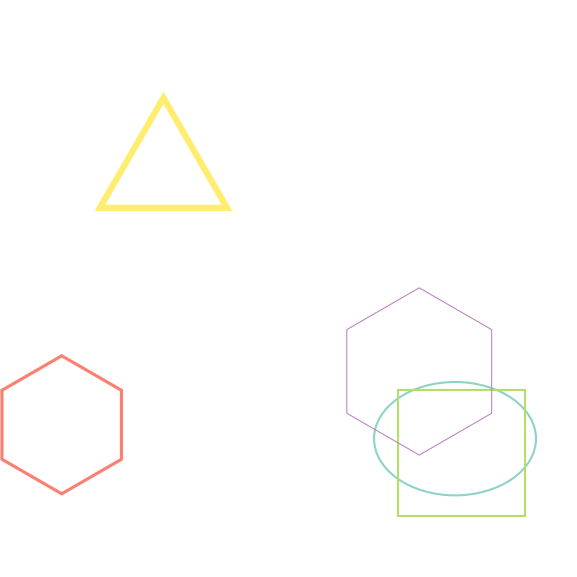[{"shape": "oval", "thickness": 1, "radius": 0.7, "center": [0.788, 0.24]}, {"shape": "hexagon", "thickness": 1.5, "radius": 0.6, "center": [0.107, 0.264]}, {"shape": "square", "thickness": 1, "radius": 0.55, "center": [0.799, 0.215]}, {"shape": "hexagon", "thickness": 0.5, "radius": 0.72, "center": [0.726, 0.356]}, {"shape": "triangle", "thickness": 3, "radius": 0.64, "center": [0.283, 0.703]}]